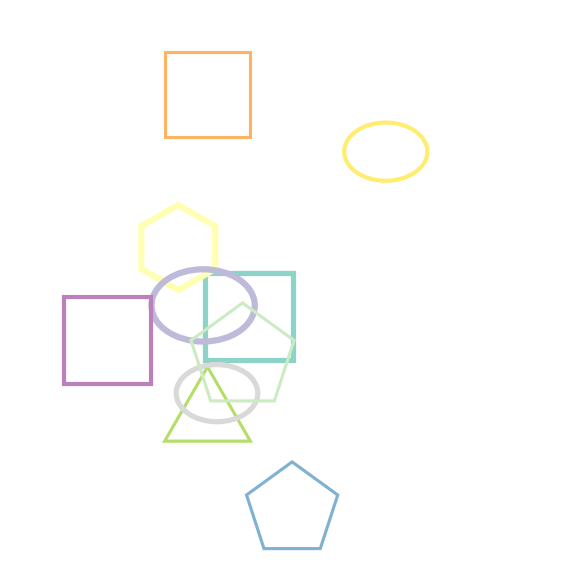[{"shape": "square", "thickness": 2.5, "radius": 0.38, "center": [0.432, 0.451]}, {"shape": "hexagon", "thickness": 3, "radius": 0.37, "center": [0.309, 0.571]}, {"shape": "oval", "thickness": 3, "radius": 0.45, "center": [0.352, 0.47]}, {"shape": "pentagon", "thickness": 1.5, "radius": 0.41, "center": [0.506, 0.116]}, {"shape": "square", "thickness": 1.5, "radius": 0.37, "center": [0.359, 0.835]}, {"shape": "triangle", "thickness": 1.5, "radius": 0.43, "center": [0.359, 0.278]}, {"shape": "oval", "thickness": 2.5, "radius": 0.35, "center": [0.376, 0.318]}, {"shape": "square", "thickness": 2, "radius": 0.38, "center": [0.186, 0.41]}, {"shape": "pentagon", "thickness": 1.5, "radius": 0.47, "center": [0.42, 0.381]}, {"shape": "oval", "thickness": 2, "radius": 0.36, "center": [0.668, 0.737]}]